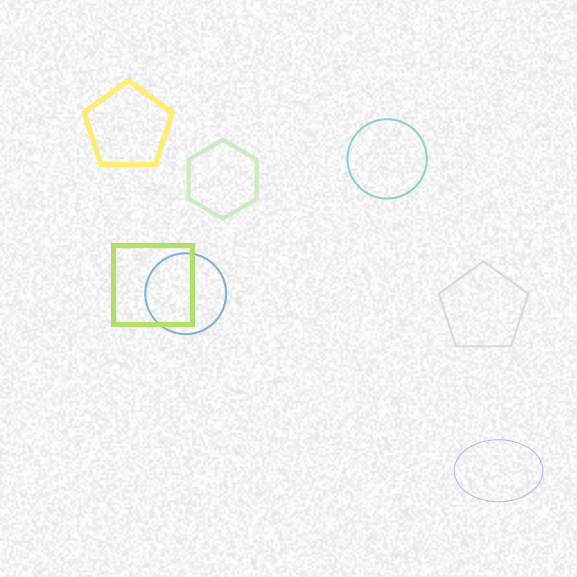[{"shape": "circle", "thickness": 1, "radius": 0.34, "center": [0.67, 0.724]}, {"shape": "oval", "thickness": 0.5, "radius": 0.38, "center": [0.863, 0.184]}, {"shape": "circle", "thickness": 1, "radius": 0.35, "center": [0.322, 0.491]}, {"shape": "square", "thickness": 2.5, "radius": 0.34, "center": [0.264, 0.506]}, {"shape": "pentagon", "thickness": 1, "radius": 0.41, "center": [0.837, 0.465]}, {"shape": "hexagon", "thickness": 2, "radius": 0.34, "center": [0.386, 0.689]}, {"shape": "pentagon", "thickness": 2.5, "radius": 0.4, "center": [0.222, 0.779]}]